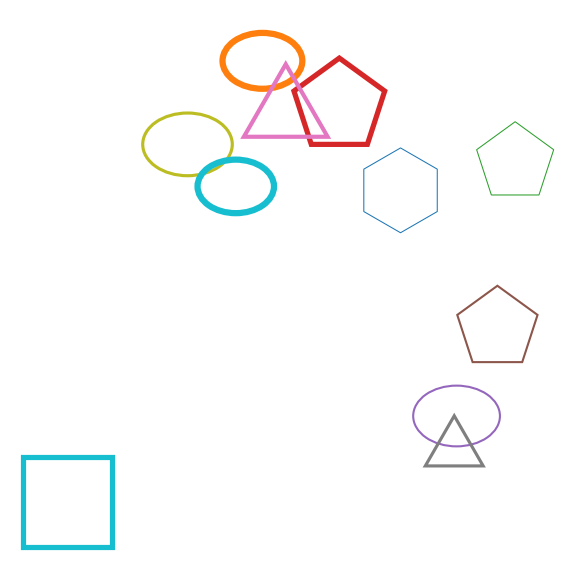[{"shape": "hexagon", "thickness": 0.5, "radius": 0.37, "center": [0.694, 0.67]}, {"shape": "oval", "thickness": 3, "radius": 0.35, "center": [0.454, 0.894]}, {"shape": "pentagon", "thickness": 0.5, "radius": 0.35, "center": [0.892, 0.718]}, {"shape": "pentagon", "thickness": 2.5, "radius": 0.41, "center": [0.588, 0.816]}, {"shape": "oval", "thickness": 1, "radius": 0.38, "center": [0.791, 0.279]}, {"shape": "pentagon", "thickness": 1, "radius": 0.37, "center": [0.861, 0.431]}, {"shape": "triangle", "thickness": 2, "radius": 0.42, "center": [0.495, 0.804]}, {"shape": "triangle", "thickness": 1.5, "radius": 0.29, "center": [0.787, 0.221]}, {"shape": "oval", "thickness": 1.5, "radius": 0.39, "center": [0.325, 0.749]}, {"shape": "square", "thickness": 2.5, "radius": 0.39, "center": [0.116, 0.13]}, {"shape": "oval", "thickness": 3, "radius": 0.33, "center": [0.408, 0.676]}]